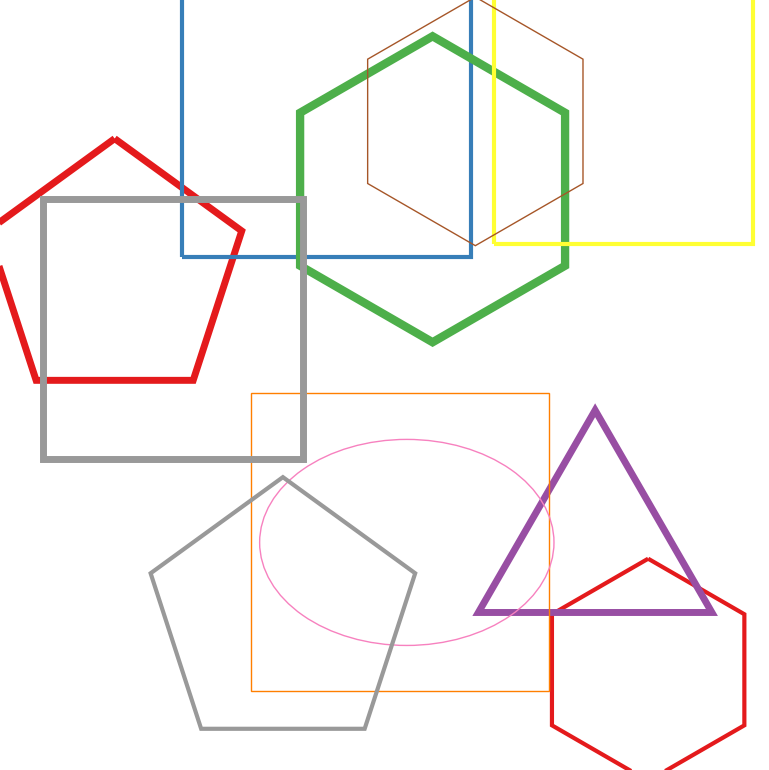[{"shape": "pentagon", "thickness": 2.5, "radius": 0.87, "center": [0.149, 0.646]}, {"shape": "hexagon", "thickness": 1.5, "radius": 0.72, "center": [0.842, 0.13]}, {"shape": "square", "thickness": 1.5, "radius": 0.94, "center": [0.424, 0.853]}, {"shape": "hexagon", "thickness": 3, "radius": 0.99, "center": [0.562, 0.754]}, {"shape": "triangle", "thickness": 2.5, "radius": 0.88, "center": [0.773, 0.292]}, {"shape": "square", "thickness": 0.5, "radius": 0.97, "center": [0.519, 0.296]}, {"shape": "square", "thickness": 1.5, "radius": 0.84, "center": [0.81, 0.852]}, {"shape": "hexagon", "thickness": 0.5, "radius": 0.81, "center": [0.617, 0.842]}, {"shape": "oval", "thickness": 0.5, "radius": 0.96, "center": [0.528, 0.296]}, {"shape": "pentagon", "thickness": 1.5, "radius": 0.9, "center": [0.367, 0.2]}, {"shape": "square", "thickness": 2.5, "radius": 0.85, "center": [0.225, 0.573]}]